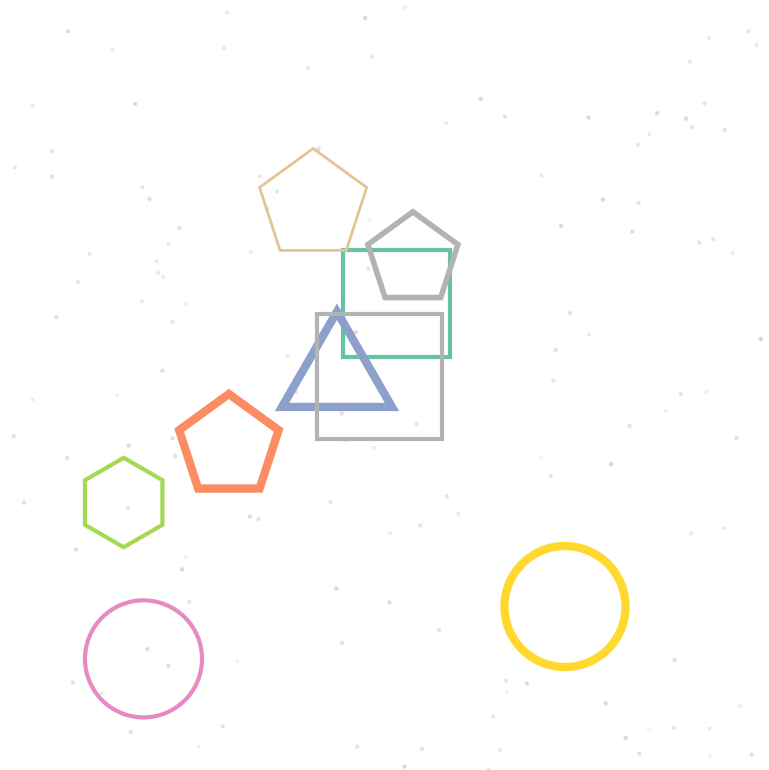[{"shape": "square", "thickness": 1.5, "radius": 0.35, "center": [0.515, 0.606]}, {"shape": "pentagon", "thickness": 3, "radius": 0.34, "center": [0.297, 0.42]}, {"shape": "triangle", "thickness": 3, "radius": 0.41, "center": [0.438, 0.513]}, {"shape": "circle", "thickness": 1.5, "radius": 0.38, "center": [0.186, 0.144]}, {"shape": "hexagon", "thickness": 1.5, "radius": 0.29, "center": [0.161, 0.347]}, {"shape": "circle", "thickness": 3, "radius": 0.39, "center": [0.734, 0.212]}, {"shape": "pentagon", "thickness": 1, "radius": 0.37, "center": [0.407, 0.734]}, {"shape": "square", "thickness": 1.5, "radius": 0.41, "center": [0.493, 0.511]}, {"shape": "pentagon", "thickness": 2, "radius": 0.31, "center": [0.536, 0.663]}]